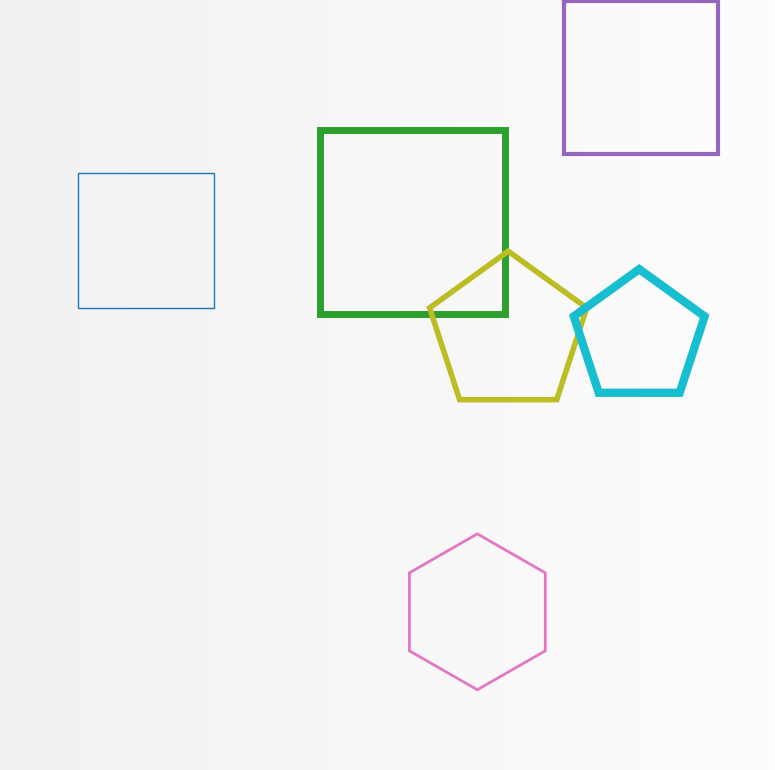[{"shape": "square", "thickness": 0.5, "radius": 0.44, "center": [0.189, 0.688]}, {"shape": "square", "thickness": 2.5, "radius": 0.6, "center": [0.532, 0.712]}, {"shape": "square", "thickness": 1.5, "radius": 0.49, "center": [0.827, 0.899]}, {"shape": "hexagon", "thickness": 1, "radius": 0.51, "center": [0.616, 0.205]}, {"shape": "pentagon", "thickness": 2, "radius": 0.53, "center": [0.656, 0.567]}, {"shape": "pentagon", "thickness": 3, "radius": 0.44, "center": [0.825, 0.562]}]